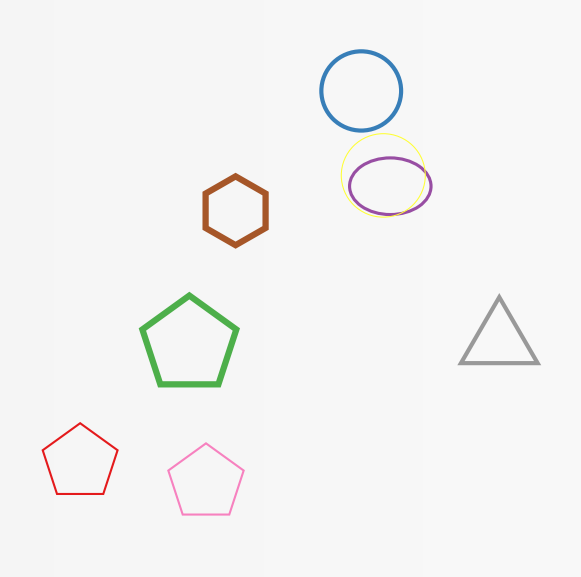[{"shape": "pentagon", "thickness": 1, "radius": 0.34, "center": [0.138, 0.199]}, {"shape": "circle", "thickness": 2, "radius": 0.34, "center": [0.621, 0.842]}, {"shape": "pentagon", "thickness": 3, "radius": 0.42, "center": [0.326, 0.402]}, {"shape": "oval", "thickness": 1.5, "radius": 0.35, "center": [0.671, 0.677]}, {"shape": "circle", "thickness": 0.5, "radius": 0.36, "center": [0.659, 0.695]}, {"shape": "hexagon", "thickness": 3, "radius": 0.3, "center": [0.405, 0.634]}, {"shape": "pentagon", "thickness": 1, "radius": 0.34, "center": [0.354, 0.163]}, {"shape": "triangle", "thickness": 2, "radius": 0.38, "center": [0.859, 0.408]}]